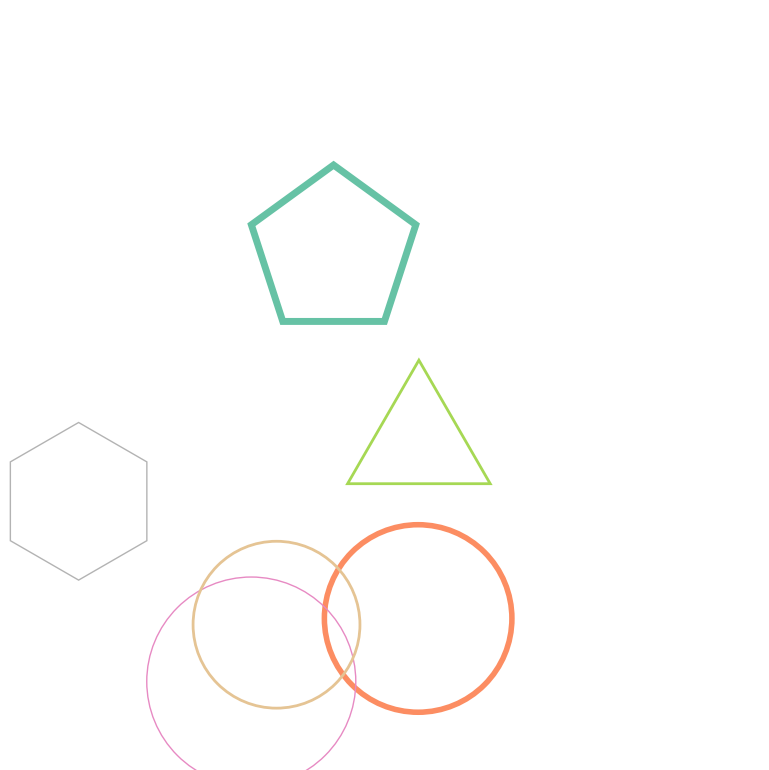[{"shape": "pentagon", "thickness": 2.5, "radius": 0.56, "center": [0.433, 0.673]}, {"shape": "circle", "thickness": 2, "radius": 0.61, "center": [0.543, 0.197]}, {"shape": "circle", "thickness": 0.5, "radius": 0.68, "center": [0.326, 0.115]}, {"shape": "triangle", "thickness": 1, "radius": 0.53, "center": [0.544, 0.425]}, {"shape": "circle", "thickness": 1, "radius": 0.54, "center": [0.359, 0.189]}, {"shape": "hexagon", "thickness": 0.5, "radius": 0.51, "center": [0.102, 0.349]}]